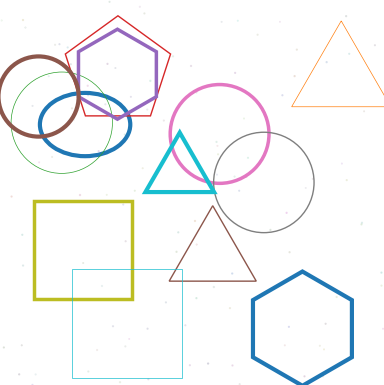[{"shape": "oval", "thickness": 3, "radius": 0.59, "center": [0.221, 0.676]}, {"shape": "hexagon", "thickness": 3, "radius": 0.74, "center": [0.786, 0.146]}, {"shape": "triangle", "thickness": 0.5, "radius": 0.74, "center": [0.886, 0.797]}, {"shape": "circle", "thickness": 0.5, "radius": 0.66, "center": [0.16, 0.681]}, {"shape": "pentagon", "thickness": 1, "radius": 0.72, "center": [0.306, 0.815]}, {"shape": "hexagon", "thickness": 2.5, "radius": 0.58, "center": [0.305, 0.807]}, {"shape": "triangle", "thickness": 1, "radius": 0.65, "center": [0.552, 0.335]}, {"shape": "circle", "thickness": 3, "radius": 0.52, "center": [0.1, 0.749]}, {"shape": "circle", "thickness": 2.5, "radius": 0.64, "center": [0.57, 0.652]}, {"shape": "circle", "thickness": 1, "radius": 0.65, "center": [0.685, 0.526]}, {"shape": "square", "thickness": 2.5, "radius": 0.63, "center": [0.216, 0.35]}, {"shape": "triangle", "thickness": 3, "radius": 0.51, "center": [0.467, 0.553]}, {"shape": "square", "thickness": 0.5, "radius": 0.71, "center": [0.33, 0.159]}]